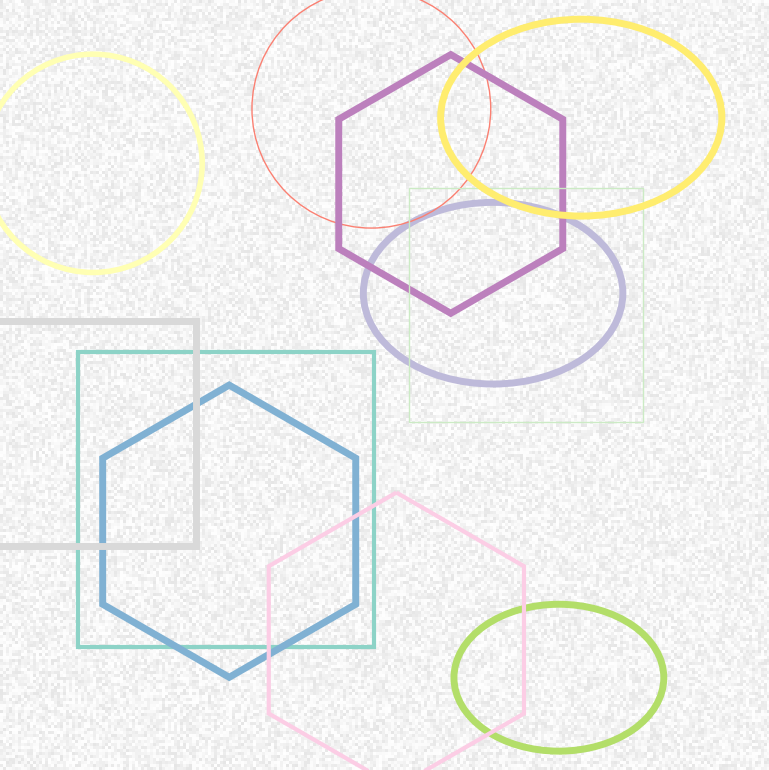[{"shape": "square", "thickness": 1.5, "radius": 0.96, "center": [0.293, 0.351]}, {"shape": "circle", "thickness": 2, "radius": 0.71, "center": [0.121, 0.788]}, {"shape": "oval", "thickness": 2.5, "radius": 0.84, "center": [0.64, 0.619]}, {"shape": "circle", "thickness": 0.5, "radius": 0.78, "center": [0.482, 0.859]}, {"shape": "hexagon", "thickness": 2.5, "radius": 0.95, "center": [0.298, 0.31]}, {"shape": "oval", "thickness": 2.5, "radius": 0.68, "center": [0.726, 0.12]}, {"shape": "hexagon", "thickness": 1.5, "radius": 0.96, "center": [0.515, 0.169]}, {"shape": "square", "thickness": 2.5, "radius": 0.73, "center": [0.109, 0.437]}, {"shape": "hexagon", "thickness": 2.5, "radius": 0.84, "center": [0.585, 0.761]}, {"shape": "square", "thickness": 0.5, "radius": 0.76, "center": [0.683, 0.604]}, {"shape": "oval", "thickness": 2.5, "radius": 0.91, "center": [0.755, 0.847]}]